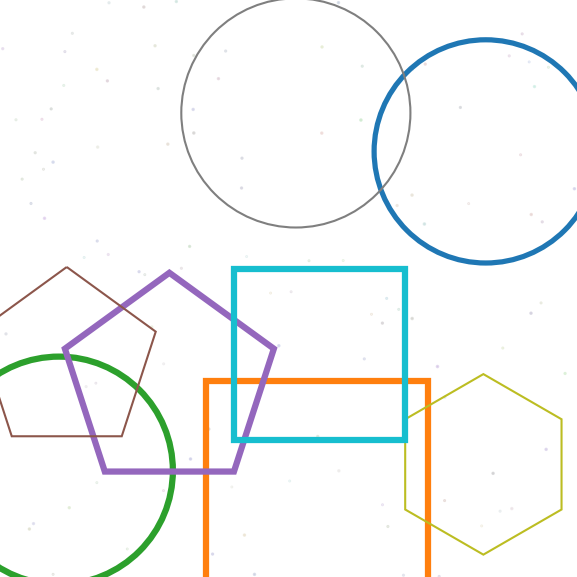[{"shape": "circle", "thickness": 2.5, "radius": 0.97, "center": [0.841, 0.737]}, {"shape": "square", "thickness": 3, "radius": 0.96, "center": [0.549, 0.147]}, {"shape": "circle", "thickness": 3, "radius": 0.99, "center": [0.102, 0.184]}, {"shape": "pentagon", "thickness": 3, "radius": 0.95, "center": [0.293, 0.337]}, {"shape": "pentagon", "thickness": 1, "radius": 0.81, "center": [0.116, 0.375]}, {"shape": "circle", "thickness": 1, "radius": 0.99, "center": [0.512, 0.804]}, {"shape": "hexagon", "thickness": 1, "radius": 0.78, "center": [0.837, 0.195]}, {"shape": "square", "thickness": 3, "radius": 0.74, "center": [0.553, 0.386]}]